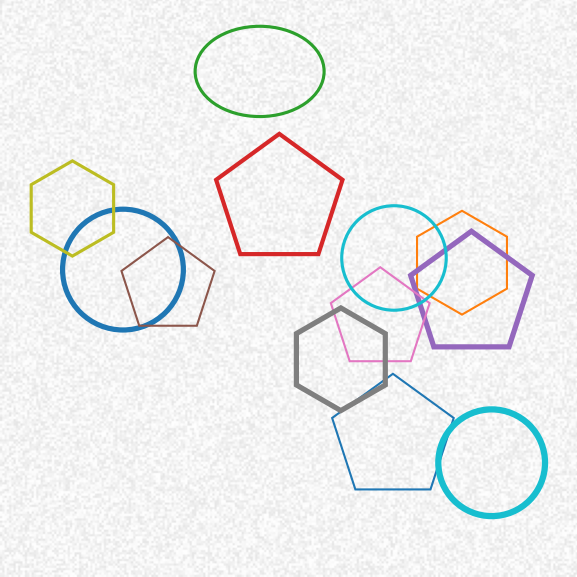[{"shape": "pentagon", "thickness": 1, "radius": 0.55, "center": [0.68, 0.241]}, {"shape": "circle", "thickness": 2.5, "radius": 0.52, "center": [0.213, 0.532]}, {"shape": "hexagon", "thickness": 1, "radius": 0.45, "center": [0.8, 0.544]}, {"shape": "oval", "thickness": 1.5, "radius": 0.56, "center": [0.45, 0.875]}, {"shape": "pentagon", "thickness": 2, "radius": 0.58, "center": [0.484, 0.652]}, {"shape": "pentagon", "thickness": 2.5, "radius": 0.55, "center": [0.816, 0.488]}, {"shape": "pentagon", "thickness": 1, "radius": 0.42, "center": [0.291, 0.504]}, {"shape": "pentagon", "thickness": 1, "radius": 0.45, "center": [0.658, 0.446]}, {"shape": "hexagon", "thickness": 2.5, "radius": 0.44, "center": [0.59, 0.377]}, {"shape": "hexagon", "thickness": 1.5, "radius": 0.41, "center": [0.125, 0.638]}, {"shape": "circle", "thickness": 3, "radius": 0.46, "center": [0.851, 0.198]}, {"shape": "circle", "thickness": 1.5, "radius": 0.45, "center": [0.682, 0.552]}]